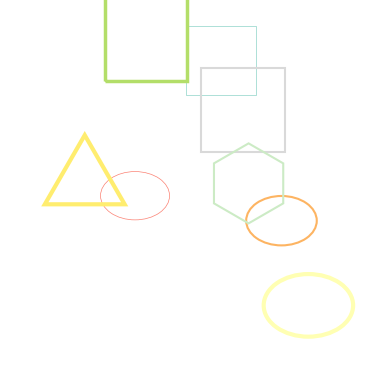[{"shape": "square", "thickness": 0.5, "radius": 0.45, "center": [0.574, 0.843]}, {"shape": "oval", "thickness": 3, "radius": 0.58, "center": [0.801, 0.207]}, {"shape": "oval", "thickness": 0.5, "radius": 0.45, "center": [0.351, 0.492]}, {"shape": "oval", "thickness": 1.5, "radius": 0.46, "center": [0.731, 0.427]}, {"shape": "square", "thickness": 2.5, "radius": 0.54, "center": [0.38, 0.897]}, {"shape": "square", "thickness": 1.5, "radius": 0.54, "center": [0.632, 0.713]}, {"shape": "hexagon", "thickness": 1.5, "radius": 0.52, "center": [0.646, 0.524]}, {"shape": "triangle", "thickness": 3, "radius": 0.6, "center": [0.22, 0.529]}]